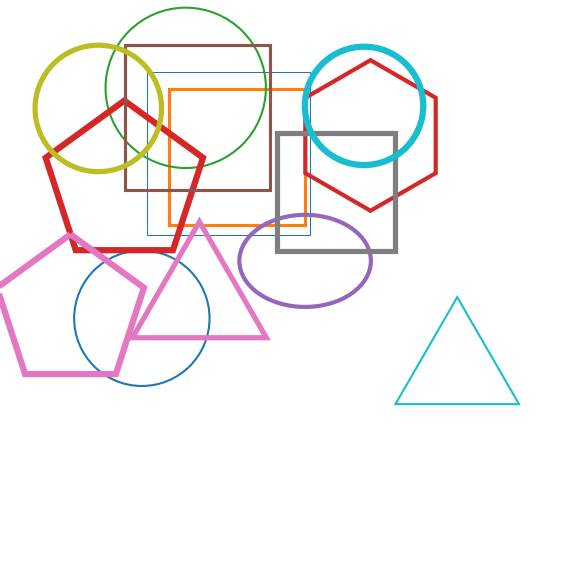[{"shape": "square", "thickness": 0.5, "radius": 0.71, "center": [0.396, 0.733]}, {"shape": "circle", "thickness": 1, "radius": 0.59, "center": [0.246, 0.448]}, {"shape": "square", "thickness": 1.5, "radius": 0.59, "center": [0.411, 0.727]}, {"shape": "circle", "thickness": 1, "radius": 0.69, "center": [0.322, 0.847]}, {"shape": "hexagon", "thickness": 2, "radius": 0.65, "center": [0.642, 0.765]}, {"shape": "pentagon", "thickness": 3, "radius": 0.72, "center": [0.215, 0.682]}, {"shape": "oval", "thickness": 2, "radius": 0.57, "center": [0.528, 0.547]}, {"shape": "square", "thickness": 1.5, "radius": 0.63, "center": [0.342, 0.796]}, {"shape": "pentagon", "thickness": 3, "radius": 0.67, "center": [0.122, 0.46]}, {"shape": "triangle", "thickness": 2.5, "radius": 0.67, "center": [0.345, 0.481]}, {"shape": "square", "thickness": 2.5, "radius": 0.51, "center": [0.582, 0.667]}, {"shape": "circle", "thickness": 2.5, "radius": 0.55, "center": [0.17, 0.811]}, {"shape": "triangle", "thickness": 1, "radius": 0.62, "center": [0.792, 0.361]}, {"shape": "circle", "thickness": 3, "radius": 0.51, "center": [0.63, 0.816]}]